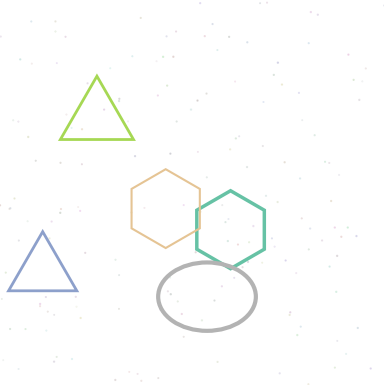[{"shape": "hexagon", "thickness": 2.5, "radius": 0.51, "center": [0.599, 0.403]}, {"shape": "triangle", "thickness": 2, "radius": 0.51, "center": [0.111, 0.296]}, {"shape": "triangle", "thickness": 2, "radius": 0.55, "center": [0.252, 0.692]}, {"shape": "hexagon", "thickness": 1.5, "radius": 0.51, "center": [0.43, 0.458]}, {"shape": "oval", "thickness": 3, "radius": 0.63, "center": [0.538, 0.229]}]